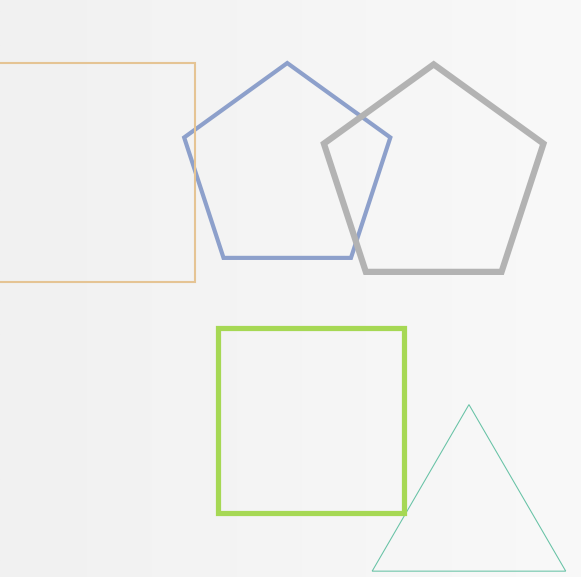[{"shape": "triangle", "thickness": 0.5, "radius": 0.96, "center": [0.807, 0.106]}, {"shape": "pentagon", "thickness": 2, "radius": 0.93, "center": [0.494, 0.703]}, {"shape": "square", "thickness": 2.5, "radius": 0.8, "center": [0.535, 0.271]}, {"shape": "square", "thickness": 1, "radius": 0.95, "center": [0.146, 0.701]}, {"shape": "pentagon", "thickness": 3, "radius": 0.99, "center": [0.746, 0.689]}]